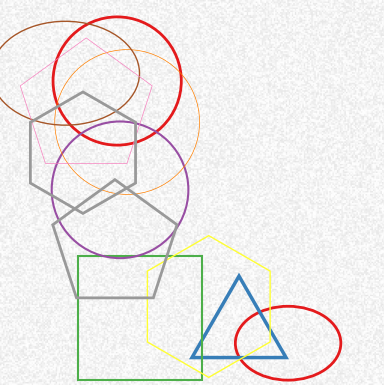[{"shape": "oval", "thickness": 2, "radius": 0.69, "center": [0.748, 0.109]}, {"shape": "circle", "thickness": 2, "radius": 0.83, "center": [0.304, 0.79]}, {"shape": "triangle", "thickness": 2.5, "radius": 0.71, "center": [0.621, 0.142]}, {"shape": "square", "thickness": 1.5, "radius": 0.81, "center": [0.363, 0.175]}, {"shape": "circle", "thickness": 1.5, "radius": 0.89, "center": [0.312, 0.507]}, {"shape": "circle", "thickness": 0.5, "radius": 0.94, "center": [0.33, 0.683]}, {"shape": "hexagon", "thickness": 1, "radius": 0.92, "center": [0.542, 0.204]}, {"shape": "oval", "thickness": 1, "radius": 0.96, "center": [0.17, 0.81]}, {"shape": "pentagon", "thickness": 0.5, "radius": 0.9, "center": [0.224, 0.721]}, {"shape": "pentagon", "thickness": 2, "radius": 0.85, "center": [0.298, 0.364]}, {"shape": "hexagon", "thickness": 2, "radius": 0.79, "center": [0.215, 0.603]}]